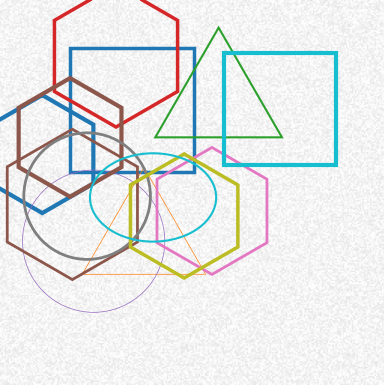[{"shape": "square", "thickness": 2.5, "radius": 0.8, "center": [0.342, 0.714]}, {"shape": "hexagon", "thickness": 3, "radius": 0.77, "center": [0.11, 0.6]}, {"shape": "triangle", "thickness": 0.5, "radius": 0.93, "center": [0.374, 0.38]}, {"shape": "triangle", "thickness": 1.5, "radius": 0.95, "center": [0.568, 0.738]}, {"shape": "hexagon", "thickness": 2.5, "radius": 0.92, "center": [0.301, 0.855]}, {"shape": "circle", "thickness": 0.5, "radius": 0.92, "center": [0.243, 0.374]}, {"shape": "hexagon", "thickness": 2, "radius": 0.98, "center": [0.188, 0.469]}, {"shape": "hexagon", "thickness": 3, "radius": 0.77, "center": [0.182, 0.643]}, {"shape": "hexagon", "thickness": 2, "radius": 0.82, "center": [0.551, 0.452]}, {"shape": "circle", "thickness": 2, "radius": 0.82, "center": [0.226, 0.491]}, {"shape": "hexagon", "thickness": 2.5, "radius": 0.81, "center": [0.478, 0.439]}, {"shape": "square", "thickness": 3, "radius": 0.73, "center": [0.726, 0.717]}, {"shape": "oval", "thickness": 1.5, "radius": 0.82, "center": [0.398, 0.487]}]